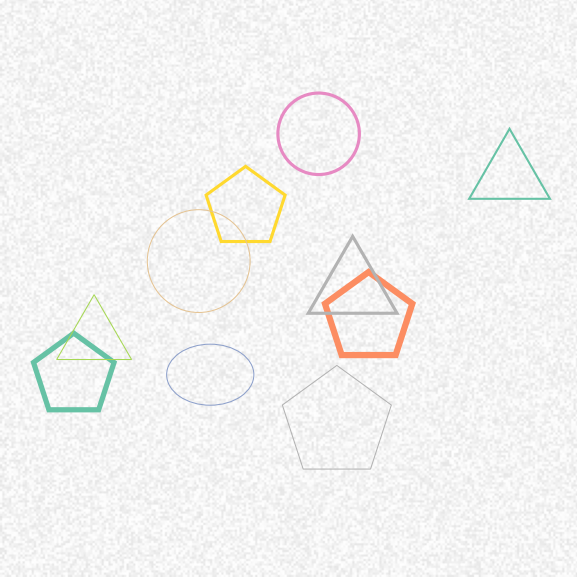[{"shape": "pentagon", "thickness": 2.5, "radius": 0.37, "center": [0.128, 0.349]}, {"shape": "triangle", "thickness": 1, "radius": 0.4, "center": [0.882, 0.695]}, {"shape": "pentagon", "thickness": 3, "radius": 0.4, "center": [0.638, 0.449]}, {"shape": "oval", "thickness": 0.5, "radius": 0.38, "center": [0.364, 0.35]}, {"shape": "circle", "thickness": 1.5, "radius": 0.35, "center": [0.552, 0.767]}, {"shape": "triangle", "thickness": 0.5, "radius": 0.37, "center": [0.163, 0.414]}, {"shape": "pentagon", "thickness": 1.5, "radius": 0.36, "center": [0.425, 0.639]}, {"shape": "circle", "thickness": 0.5, "radius": 0.45, "center": [0.344, 0.547]}, {"shape": "triangle", "thickness": 1.5, "radius": 0.44, "center": [0.611, 0.501]}, {"shape": "pentagon", "thickness": 0.5, "radius": 0.5, "center": [0.583, 0.267]}]